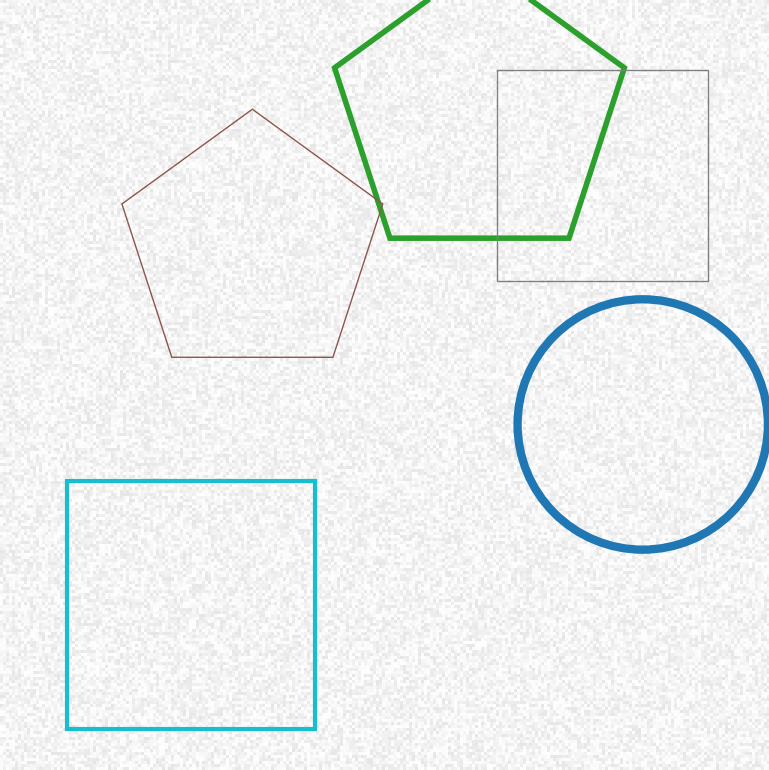[{"shape": "circle", "thickness": 3, "radius": 0.81, "center": [0.835, 0.449]}, {"shape": "pentagon", "thickness": 2, "radius": 0.99, "center": [0.623, 0.851]}, {"shape": "pentagon", "thickness": 0.5, "radius": 0.89, "center": [0.328, 0.68]}, {"shape": "square", "thickness": 0.5, "radius": 0.69, "center": [0.782, 0.772]}, {"shape": "square", "thickness": 1.5, "radius": 0.81, "center": [0.248, 0.215]}]